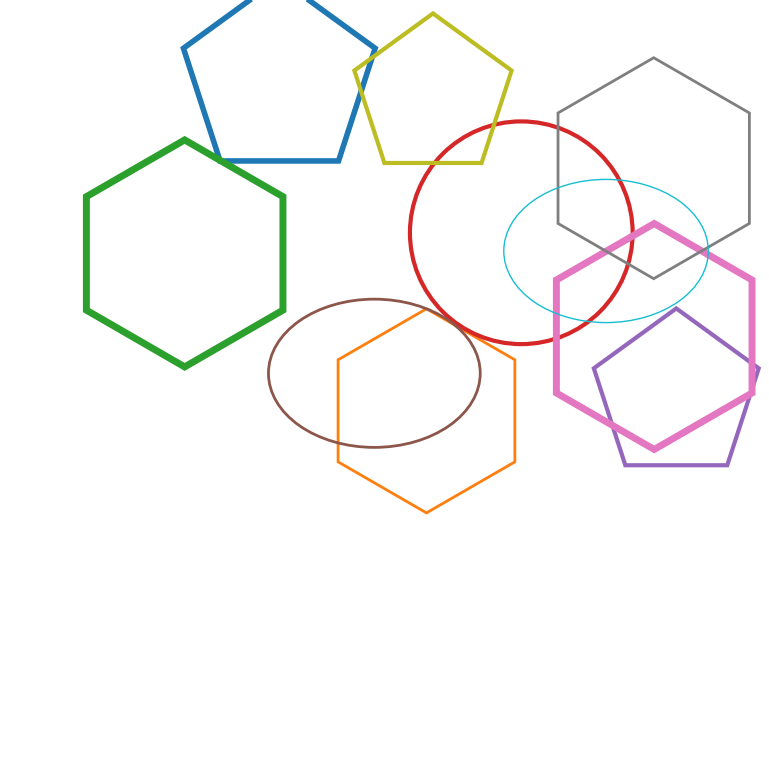[{"shape": "pentagon", "thickness": 2, "radius": 0.65, "center": [0.363, 0.897]}, {"shape": "hexagon", "thickness": 1, "radius": 0.66, "center": [0.554, 0.466]}, {"shape": "hexagon", "thickness": 2.5, "radius": 0.74, "center": [0.24, 0.671]}, {"shape": "circle", "thickness": 1.5, "radius": 0.72, "center": [0.677, 0.698]}, {"shape": "pentagon", "thickness": 1.5, "radius": 0.56, "center": [0.878, 0.487]}, {"shape": "oval", "thickness": 1, "radius": 0.69, "center": [0.486, 0.515]}, {"shape": "hexagon", "thickness": 2.5, "radius": 0.73, "center": [0.85, 0.563]}, {"shape": "hexagon", "thickness": 1, "radius": 0.72, "center": [0.849, 0.782]}, {"shape": "pentagon", "thickness": 1.5, "radius": 0.54, "center": [0.562, 0.875]}, {"shape": "oval", "thickness": 0.5, "radius": 0.66, "center": [0.787, 0.674]}]